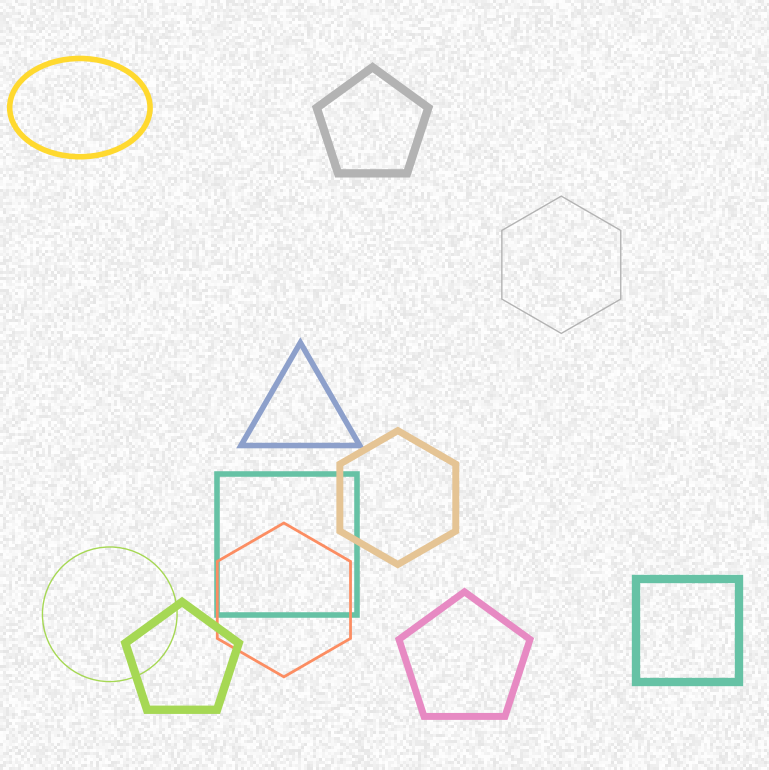[{"shape": "square", "thickness": 3, "radius": 0.34, "center": [0.893, 0.181]}, {"shape": "square", "thickness": 2, "radius": 0.46, "center": [0.373, 0.293]}, {"shape": "hexagon", "thickness": 1, "radius": 0.5, "center": [0.369, 0.221]}, {"shape": "triangle", "thickness": 2, "radius": 0.45, "center": [0.39, 0.466]}, {"shape": "pentagon", "thickness": 2.5, "radius": 0.45, "center": [0.603, 0.142]}, {"shape": "circle", "thickness": 0.5, "radius": 0.44, "center": [0.143, 0.202]}, {"shape": "pentagon", "thickness": 3, "radius": 0.39, "center": [0.236, 0.141]}, {"shape": "oval", "thickness": 2, "radius": 0.46, "center": [0.104, 0.86]}, {"shape": "hexagon", "thickness": 2.5, "radius": 0.43, "center": [0.517, 0.354]}, {"shape": "pentagon", "thickness": 3, "radius": 0.38, "center": [0.484, 0.836]}, {"shape": "hexagon", "thickness": 0.5, "radius": 0.45, "center": [0.729, 0.656]}]